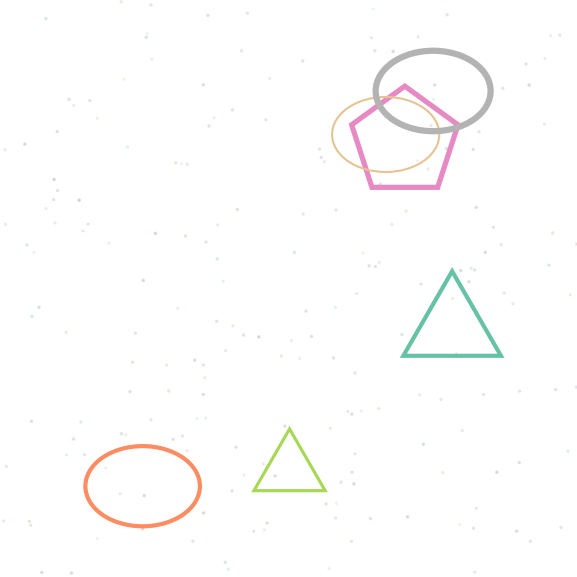[{"shape": "triangle", "thickness": 2, "radius": 0.49, "center": [0.783, 0.432]}, {"shape": "oval", "thickness": 2, "radius": 0.5, "center": [0.247, 0.157]}, {"shape": "pentagon", "thickness": 2.5, "radius": 0.48, "center": [0.701, 0.753]}, {"shape": "triangle", "thickness": 1.5, "radius": 0.36, "center": [0.501, 0.185]}, {"shape": "oval", "thickness": 1, "radius": 0.46, "center": [0.668, 0.766]}, {"shape": "oval", "thickness": 3, "radius": 0.5, "center": [0.75, 0.842]}]